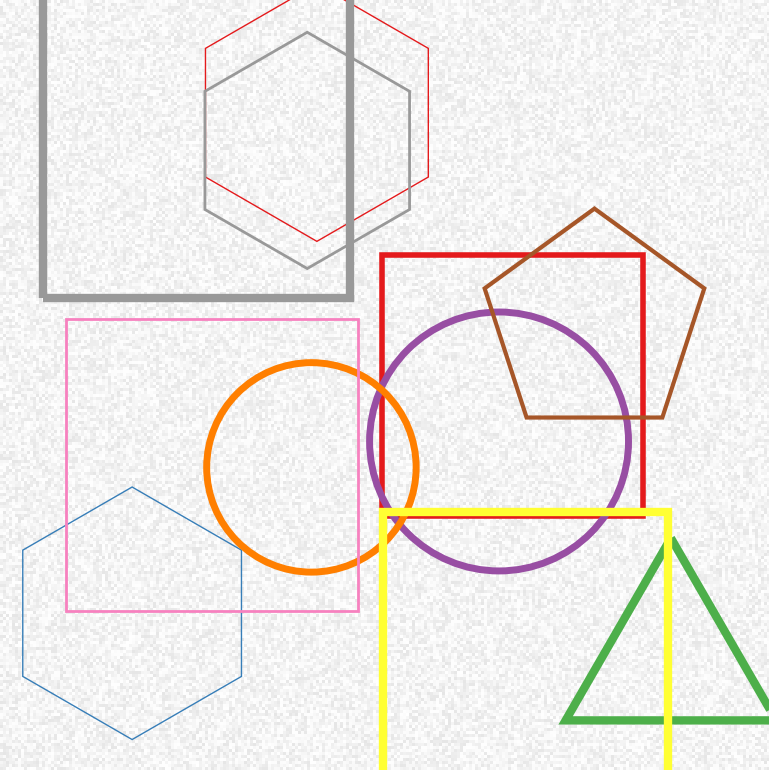[{"shape": "square", "thickness": 2, "radius": 0.85, "center": [0.665, 0.499]}, {"shape": "hexagon", "thickness": 0.5, "radius": 0.84, "center": [0.412, 0.854]}, {"shape": "hexagon", "thickness": 0.5, "radius": 0.82, "center": [0.172, 0.204]}, {"shape": "triangle", "thickness": 3, "radius": 0.79, "center": [0.871, 0.143]}, {"shape": "circle", "thickness": 2.5, "radius": 0.84, "center": [0.648, 0.427]}, {"shape": "circle", "thickness": 2.5, "radius": 0.68, "center": [0.404, 0.393]}, {"shape": "square", "thickness": 3, "radius": 0.92, "center": [0.682, 0.151]}, {"shape": "pentagon", "thickness": 1.5, "radius": 0.75, "center": [0.772, 0.579]}, {"shape": "square", "thickness": 1, "radius": 0.95, "center": [0.276, 0.396]}, {"shape": "square", "thickness": 3, "radius": 1.0, "center": [0.256, 0.813]}, {"shape": "hexagon", "thickness": 1, "radius": 0.77, "center": [0.399, 0.805]}]